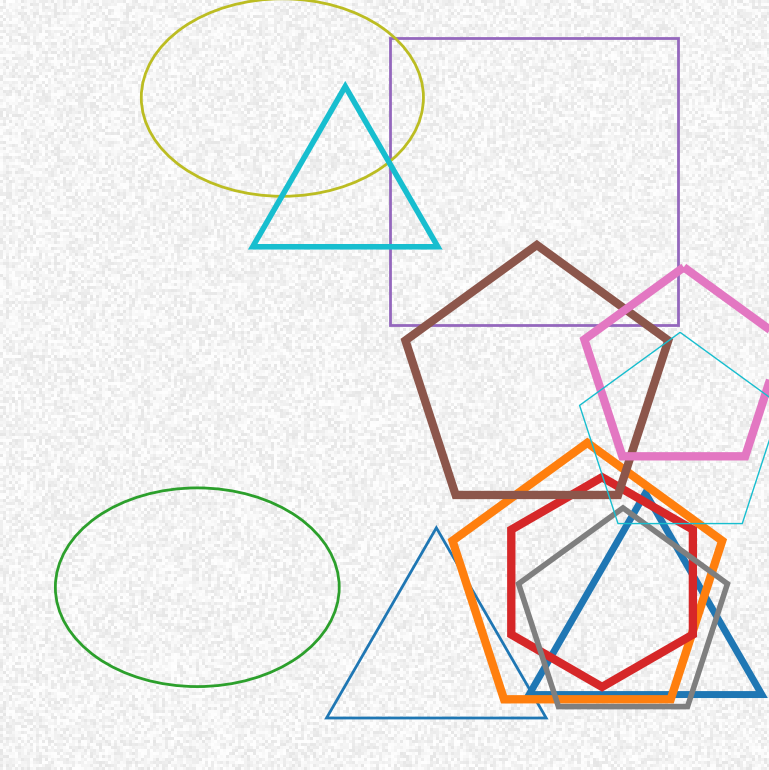[{"shape": "triangle", "thickness": 1, "radius": 0.82, "center": [0.567, 0.15]}, {"shape": "triangle", "thickness": 2.5, "radius": 0.87, "center": [0.838, 0.185]}, {"shape": "pentagon", "thickness": 3, "radius": 0.92, "center": [0.763, 0.241]}, {"shape": "oval", "thickness": 1, "radius": 0.92, "center": [0.256, 0.237]}, {"shape": "hexagon", "thickness": 3, "radius": 0.68, "center": [0.782, 0.244]}, {"shape": "square", "thickness": 1, "radius": 0.93, "center": [0.694, 0.764]}, {"shape": "pentagon", "thickness": 3, "radius": 0.9, "center": [0.697, 0.502]}, {"shape": "pentagon", "thickness": 3, "radius": 0.68, "center": [0.888, 0.517]}, {"shape": "pentagon", "thickness": 2, "radius": 0.71, "center": [0.809, 0.198]}, {"shape": "oval", "thickness": 1, "radius": 0.92, "center": [0.367, 0.873]}, {"shape": "triangle", "thickness": 2, "radius": 0.69, "center": [0.448, 0.749]}, {"shape": "pentagon", "thickness": 0.5, "radius": 0.69, "center": [0.883, 0.431]}]